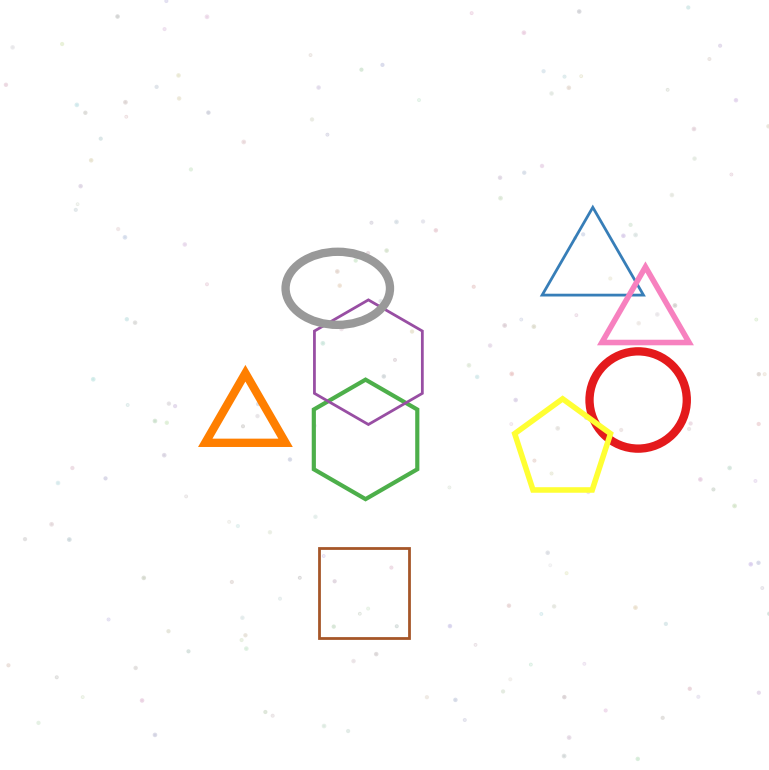[{"shape": "circle", "thickness": 3, "radius": 0.32, "center": [0.829, 0.481]}, {"shape": "triangle", "thickness": 1, "radius": 0.38, "center": [0.77, 0.655]}, {"shape": "hexagon", "thickness": 1.5, "radius": 0.39, "center": [0.475, 0.429]}, {"shape": "hexagon", "thickness": 1, "radius": 0.4, "center": [0.478, 0.53]}, {"shape": "triangle", "thickness": 3, "radius": 0.3, "center": [0.319, 0.455]}, {"shape": "pentagon", "thickness": 2, "radius": 0.33, "center": [0.731, 0.417]}, {"shape": "square", "thickness": 1, "radius": 0.29, "center": [0.472, 0.23]}, {"shape": "triangle", "thickness": 2, "radius": 0.33, "center": [0.838, 0.588]}, {"shape": "oval", "thickness": 3, "radius": 0.34, "center": [0.439, 0.626]}]